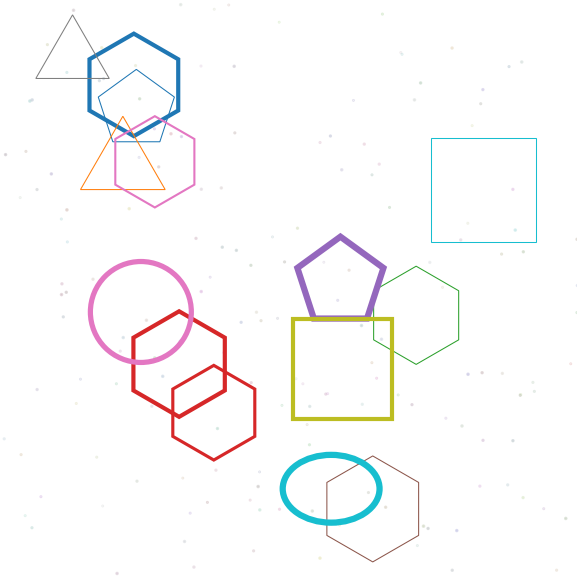[{"shape": "hexagon", "thickness": 2, "radius": 0.44, "center": [0.232, 0.852]}, {"shape": "pentagon", "thickness": 0.5, "radius": 0.35, "center": [0.236, 0.81]}, {"shape": "triangle", "thickness": 0.5, "radius": 0.42, "center": [0.213, 0.713]}, {"shape": "hexagon", "thickness": 0.5, "radius": 0.43, "center": [0.721, 0.453]}, {"shape": "hexagon", "thickness": 1.5, "radius": 0.41, "center": [0.37, 0.284]}, {"shape": "hexagon", "thickness": 2, "radius": 0.46, "center": [0.31, 0.369]}, {"shape": "pentagon", "thickness": 3, "radius": 0.39, "center": [0.589, 0.511]}, {"shape": "hexagon", "thickness": 0.5, "radius": 0.46, "center": [0.645, 0.118]}, {"shape": "hexagon", "thickness": 1, "radius": 0.4, "center": [0.268, 0.719]}, {"shape": "circle", "thickness": 2.5, "radius": 0.44, "center": [0.244, 0.459]}, {"shape": "triangle", "thickness": 0.5, "radius": 0.37, "center": [0.126, 0.9]}, {"shape": "square", "thickness": 2, "radius": 0.43, "center": [0.593, 0.36]}, {"shape": "oval", "thickness": 3, "radius": 0.42, "center": [0.573, 0.153]}, {"shape": "square", "thickness": 0.5, "radius": 0.45, "center": [0.837, 0.67]}]